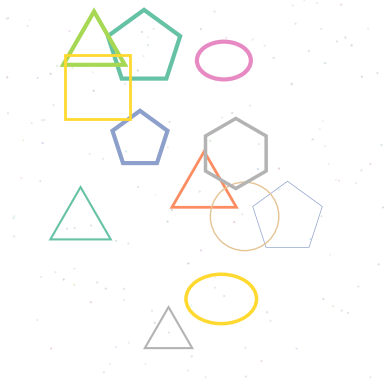[{"shape": "pentagon", "thickness": 3, "radius": 0.49, "center": [0.374, 0.876]}, {"shape": "triangle", "thickness": 1.5, "radius": 0.45, "center": [0.209, 0.423]}, {"shape": "triangle", "thickness": 2, "radius": 0.48, "center": [0.53, 0.51]}, {"shape": "pentagon", "thickness": 3, "radius": 0.38, "center": [0.364, 0.637]}, {"shape": "pentagon", "thickness": 0.5, "radius": 0.47, "center": [0.747, 0.434]}, {"shape": "oval", "thickness": 3, "radius": 0.35, "center": [0.582, 0.843]}, {"shape": "triangle", "thickness": 3, "radius": 0.46, "center": [0.244, 0.878]}, {"shape": "oval", "thickness": 2.5, "radius": 0.46, "center": [0.575, 0.224]}, {"shape": "square", "thickness": 2, "radius": 0.42, "center": [0.253, 0.774]}, {"shape": "circle", "thickness": 1, "radius": 0.44, "center": [0.635, 0.438]}, {"shape": "hexagon", "thickness": 2.5, "radius": 0.45, "center": [0.613, 0.601]}, {"shape": "triangle", "thickness": 1.5, "radius": 0.36, "center": [0.438, 0.131]}]